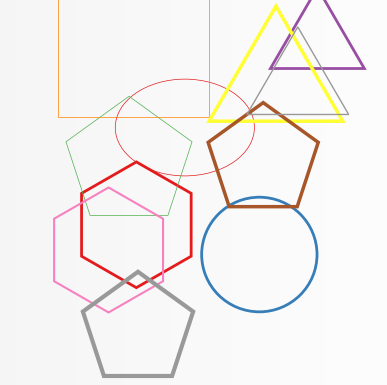[{"shape": "hexagon", "thickness": 2, "radius": 0.82, "center": [0.352, 0.416]}, {"shape": "oval", "thickness": 0.5, "radius": 0.9, "center": [0.477, 0.669]}, {"shape": "circle", "thickness": 2, "radius": 0.74, "center": [0.669, 0.339]}, {"shape": "pentagon", "thickness": 0.5, "radius": 0.85, "center": [0.333, 0.579]}, {"shape": "triangle", "thickness": 2, "radius": 0.7, "center": [0.819, 0.892]}, {"shape": "square", "thickness": 0.5, "radius": 0.97, "center": [0.346, 0.89]}, {"shape": "triangle", "thickness": 2.5, "radius": 1.0, "center": [0.712, 0.785]}, {"shape": "pentagon", "thickness": 2.5, "radius": 0.75, "center": [0.679, 0.584]}, {"shape": "hexagon", "thickness": 1.5, "radius": 0.81, "center": [0.28, 0.351]}, {"shape": "triangle", "thickness": 1, "radius": 0.76, "center": [0.768, 0.778]}, {"shape": "pentagon", "thickness": 3, "radius": 0.75, "center": [0.356, 0.144]}]